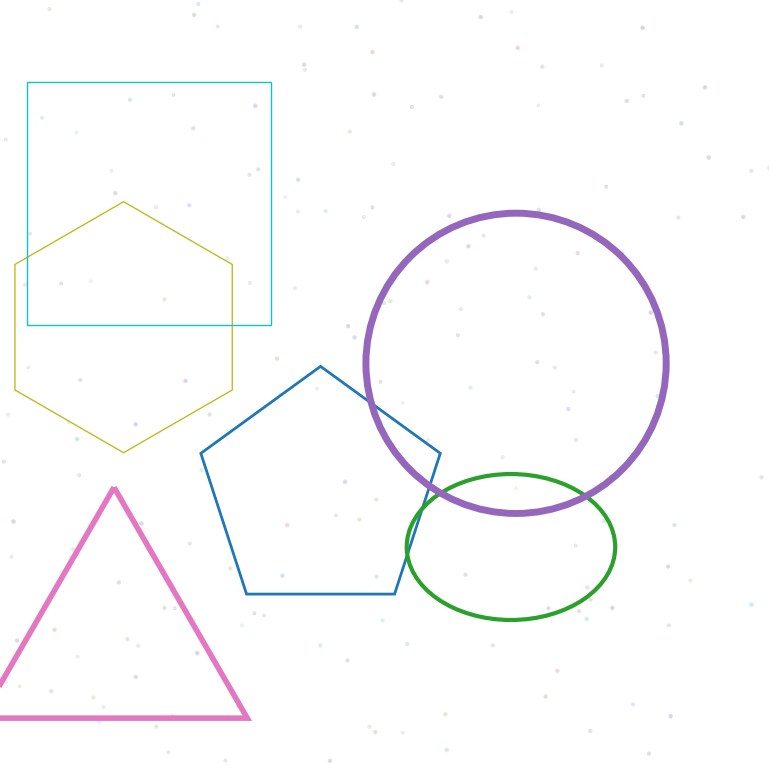[{"shape": "pentagon", "thickness": 1, "radius": 0.82, "center": [0.416, 0.361]}, {"shape": "oval", "thickness": 1.5, "radius": 0.68, "center": [0.664, 0.29]}, {"shape": "circle", "thickness": 2.5, "radius": 0.97, "center": [0.67, 0.528]}, {"shape": "triangle", "thickness": 2, "radius": 1.0, "center": [0.148, 0.167]}, {"shape": "hexagon", "thickness": 0.5, "radius": 0.81, "center": [0.161, 0.575]}, {"shape": "square", "thickness": 0.5, "radius": 0.79, "center": [0.194, 0.736]}]